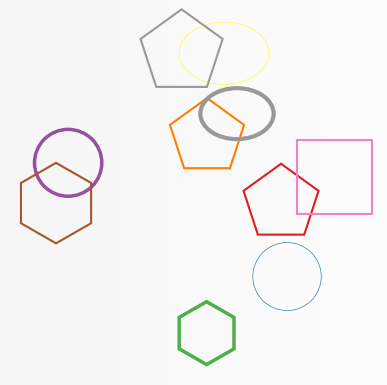[{"shape": "pentagon", "thickness": 1.5, "radius": 0.51, "center": [0.725, 0.473]}, {"shape": "circle", "thickness": 0.5, "radius": 0.44, "center": [0.741, 0.282]}, {"shape": "hexagon", "thickness": 2.5, "radius": 0.41, "center": [0.533, 0.135]}, {"shape": "circle", "thickness": 2.5, "radius": 0.43, "center": [0.176, 0.577]}, {"shape": "pentagon", "thickness": 1.5, "radius": 0.5, "center": [0.534, 0.645]}, {"shape": "oval", "thickness": 0.5, "radius": 0.58, "center": [0.578, 0.862]}, {"shape": "hexagon", "thickness": 1.5, "radius": 0.52, "center": [0.145, 0.473]}, {"shape": "square", "thickness": 1.5, "radius": 0.49, "center": [0.862, 0.54]}, {"shape": "pentagon", "thickness": 1.5, "radius": 0.56, "center": [0.469, 0.864]}, {"shape": "oval", "thickness": 3, "radius": 0.47, "center": [0.612, 0.705]}]